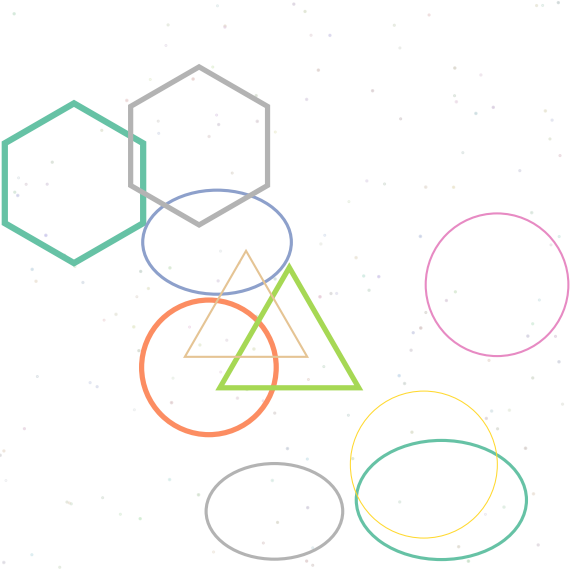[{"shape": "oval", "thickness": 1.5, "radius": 0.74, "center": [0.764, 0.133]}, {"shape": "hexagon", "thickness": 3, "radius": 0.69, "center": [0.128, 0.682]}, {"shape": "circle", "thickness": 2.5, "radius": 0.58, "center": [0.362, 0.363]}, {"shape": "oval", "thickness": 1.5, "radius": 0.64, "center": [0.376, 0.58]}, {"shape": "circle", "thickness": 1, "radius": 0.62, "center": [0.861, 0.506]}, {"shape": "triangle", "thickness": 2.5, "radius": 0.69, "center": [0.501, 0.397]}, {"shape": "circle", "thickness": 0.5, "radius": 0.64, "center": [0.734, 0.195]}, {"shape": "triangle", "thickness": 1, "radius": 0.61, "center": [0.426, 0.442]}, {"shape": "hexagon", "thickness": 2.5, "radius": 0.68, "center": [0.345, 0.746]}, {"shape": "oval", "thickness": 1.5, "radius": 0.59, "center": [0.475, 0.114]}]